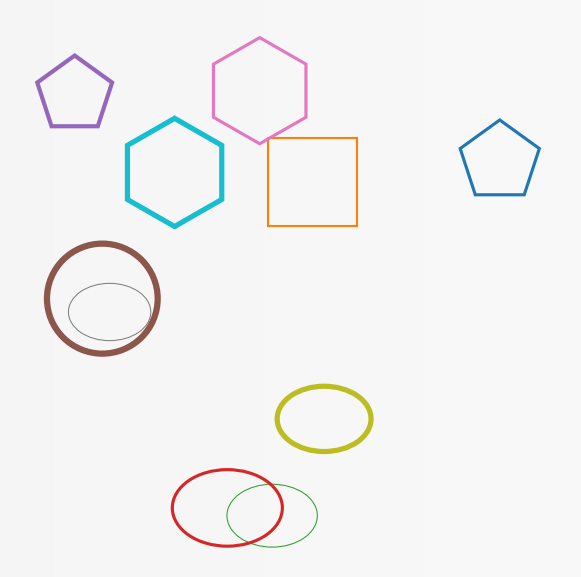[{"shape": "pentagon", "thickness": 1.5, "radius": 0.36, "center": [0.86, 0.72]}, {"shape": "square", "thickness": 1, "radius": 0.38, "center": [0.538, 0.684]}, {"shape": "oval", "thickness": 0.5, "radius": 0.39, "center": [0.468, 0.106]}, {"shape": "oval", "thickness": 1.5, "radius": 0.47, "center": [0.391, 0.12]}, {"shape": "pentagon", "thickness": 2, "radius": 0.34, "center": [0.128, 0.835]}, {"shape": "circle", "thickness": 3, "radius": 0.48, "center": [0.176, 0.482]}, {"shape": "hexagon", "thickness": 1.5, "radius": 0.46, "center": [0.447, 0.842]}, {"shape": "oval", "thickness": 0.5, "radius": 0.35, "center": [0.189, 0.459]}, {"shape": "oval", "thickness": 2.5, "radius": 0.4, "center": [0.558, 0.274]}, {"shape": "hexagon", "thickness": 2.5, "radius": 0.47, "center": [0.3, 0.701]}]